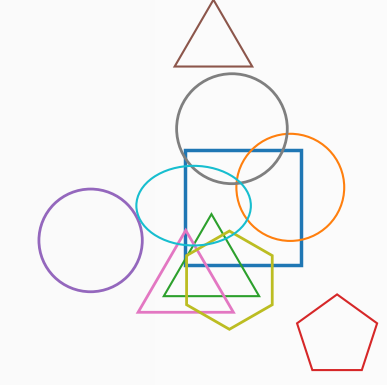[{"shape": "square", "thickness": 2.5, "radius": 0.75, "center": [0.628, 0.461]}, {"shape": "circle", "thickness": 1.5, "radius": 0.7, "center": [0.749, 0.513]}, {"shape": "triangle", "thickness": 1.5, "radius": 0.71, "center": [0.546, 0.302]}, {"shape": "pentagon", "thickness": 1.5, "radius": 0.54, "center": [0.87, 0.127]}, {"shape": "circle", "thickness": 2, "radius": 0.67, "center": [0.234, 0.376]}, {"shape": "triangle", "thickness": 1.5, "radius": 0.58, "center": [0.551, 0.885]}, {"shape": "triangle", "thickness": 2, "radius": 0.71, "center": [0.479, 0.26]}, {"shape": "circle", "thickness": 2, "radius": 0.71, "center": [0.599, 0.666]}, {"shape": "hexagon", "thickness": 2, "radius": 0.64, "center": [0.592, 0.272]}, {"shape": "oval", "thickness": 1.5, "radius": 0.74, "center": [0.5, 0.466]}]